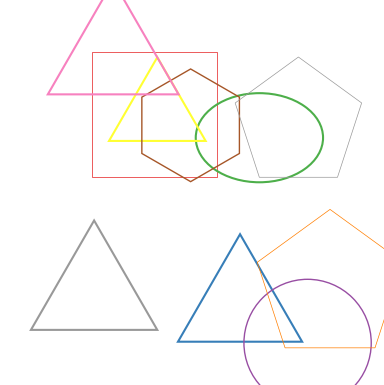[{"shape": "square", "thickness": 0.5, "radius": 0.81, "center": [0.402, 0.702]}, {"shape": "triangle", "thickness": 1.5, "radius": 0.93, "center": [0.624, 0.206]}, {"shape": "oval", "thickness": 1.5, "radius": 0.83, "center": [0.674, 0.642]}, {"shape": "circle", "thickness": 1, "radius": 0.83, "center": [0.799, 0.109]}, {"shape": "pentagon", "thickness": 0.5, "radius": 0.99, "center": [0.857, 0.257]}, {"shape": "triangle", "thickness": 1.5, "radius": 0.72, "center": [0.409, 0.706]}, {"shape": "hexagon", "thickness": 1, "radius": 0.73, "center": [0.495, 0.675]}, {"shape": "triangle", "thickness": 1.5, "radius": 0.98, "center": [0.294, 0.853]}, {"shape": "triangle", "thickness": 1.5, "radius": 0.95, "center": [0.244, 0.238]}, {"shape": "pentagon", "thickness": 0.5, "radius": 0.86, "center": [0.775, 0.679]}]